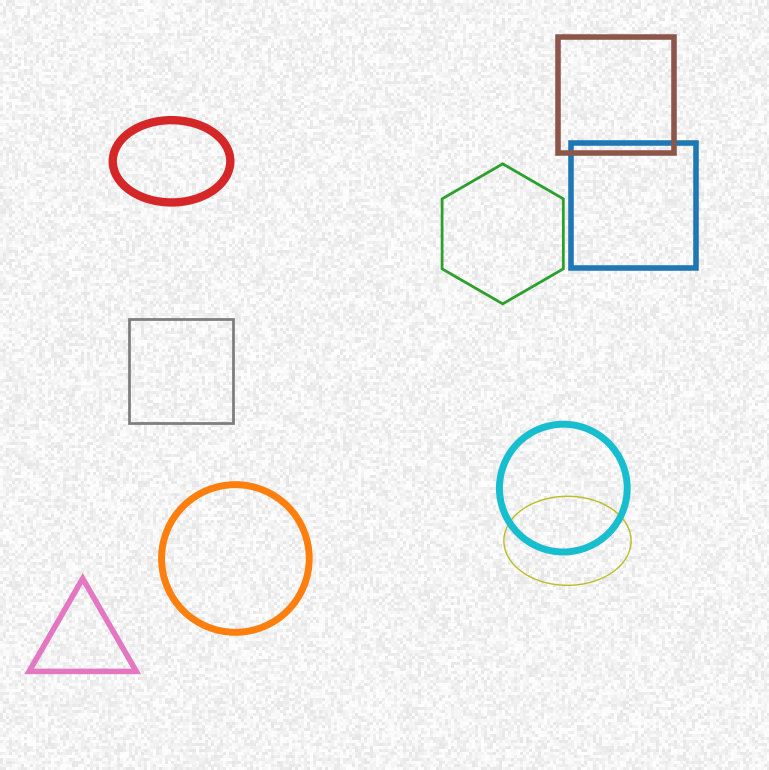[{"shape": "square", "thickness": 2, "radius": 0.41, "center": [0.822, 0.733]}, {"shape": "circle", "thickness": 2.5, "radius": 0.48, "center": [0.306, 0.275]}, {"shape": "hexagon", "thickness": 1, "radius": 0.45, "center": [0.653, 0.696]}, {"shape": "oval", "thickness": 3, "radius": 0.38, "center": [0.223, 0.791]}, {"shape": "square", "thickness": 2, "radius": 0.38, "center": [0.8, 0.877]}, {"shape": "triangle", "thickness": 2, "radius": 0.4, "center": [0.107, 0.168]}, {"shape": "square", "thickness": 1, "radius": 0.34, "center": [0.235, 0.518]}, {"shape": "oval", "thickness": 0.5, "radius": 0.41, "center": [0.737, 0.298]}, {"shape": "circle", "thickness": 2.5, "radius": 0.41, "center": [0.732, 0.366]}]